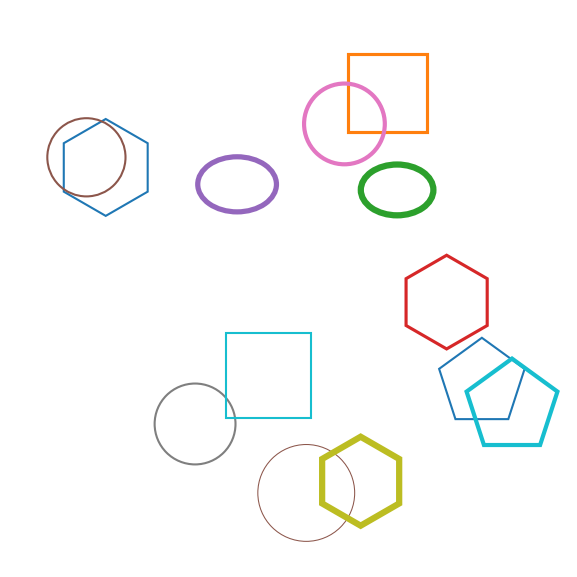[{"shape": "pentagon", "thickness": 1, "radius": 0.39, "center": [0.834, 0.336]}, {"shape": "hexagon", "thickness": 1, "radius": 0.42, "center": [0.183, 0.709]}, {"shape": "square", "thickness": 1.5, "radius": 0.34, "center": [0.671, 0.838]}, {"shape": "oval", "thickness": 3, "radius": 0.31, "center": [0.688, 0.67]}, {"shape": "hexagon", "thickness": 1.5, "radius": 0.41, "center": [0.773, 0.476]}, {"shape": "oval", "thickness": 2.5, "radius": 0.34, "center": [0.411, 0.68]}, {"shape": "circle", "thickness": 1, "radius": 0.34, "center": [0.15, 0.727]}, {"shape": "circle", "thickness": 0.5, "radius": 0.42, "center": [0.53, 0.146]}, {"shape": "circle", "thickness": 2, "radius": 0.35, "center": [0.596, 0.785]}, {"shape": "circle", "thickness": 1, "radius": 0.35, "center": [0.338, 0.265]}, {"shape": "hexagon", "thickness": 3, "radius": 0.39, "center": [0.625, 0.166]}, {"shape": "square", "thickness": 1, "radius": 0.37, "center": [0.465, 0.35]}, {"shape": "pentagon", "thickness": 2, "radius": 0.41, "center": [0.887, 0.295]}]